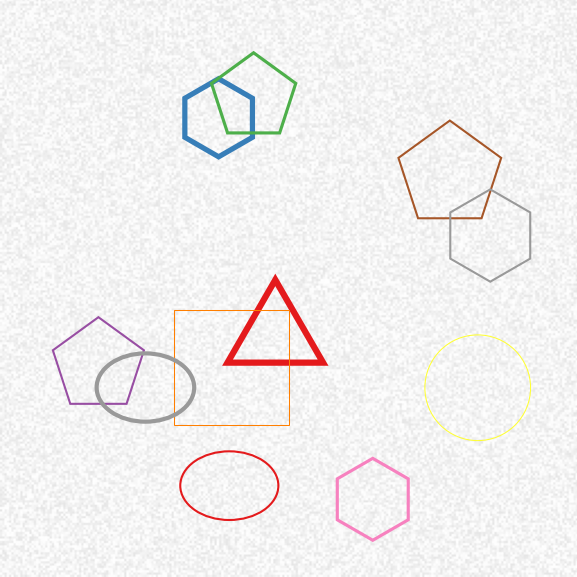[{"shape": "oval", "thickness": 1, "radius": 0.42, "center": [0.397, 0.158]}, {"shape": "triangle", "thickness": 3, "radius": 0.48, "center": [0.477, 0.419]}, {"shape": "hexagon", "thickness": 2.5, "radius": 0.34, "center": [0.379, 0.795]}, {"shape": "pentagon", "thickness": 1.5, "radius": 0.38, "center": [0.439, 0.831]}, {"shape": "pentagon", "thickness": 1, "radius": 0.41, "center": [0.17, 0.367]}, {"shape": "square", "thickness": 0.5, "radius": 0.5, "center": [0.4, 0.363]}, {"shape": "circle", "thickness": 0.5, "radius": 0.46, "center": [0.827, 0.328]}, {"shape": "pentagon", "thickness": 1, "radius": 0.47, "center": [0.779, 0.697]}, {"shape": "hexagon", "thickness": 1.5, "radius": 0.35, "center": [0.645, 0.135]}, {"shape": "oval", "thickness": 2, "radius": 0.42, "center": [0.252, 0.328]}, {"shape": "hexagon", "thickness": 1, "radius": 0.4, "center": [0.849, 0.591]}]